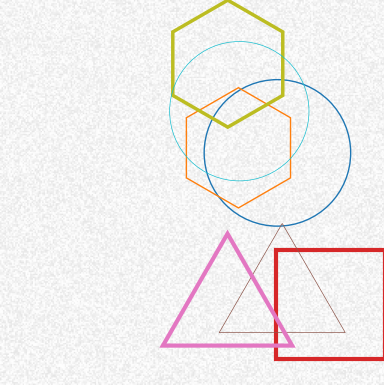[{"shape": "circle", "thickness": 1, "radius": 0.95, "center": [0.721, 0.603]}, {"shape": "hexagon", "thickness": 1, "radius": 0.78, "center": [0.619, 0.616]}, {"shape": "square", "thickness": 3, "radius": 0.71, "center": [0.857, 0.209]}, {"shape": "triangle", "thickness": 0.5, "radius": 0.95, "center": [0.733, 0.231]}, {"shape": "triangle", "thickness": 3, "radius": 0.97, "center": [0.591, 0.199]}, {"shape": "hexagon", "thickness": 2.5, "radius": 0.82, "center": [0.592, 0.835]}, {"shape": "circle", "thickness": 0.5, "radius": 0.9, "center": [0.622, 0.711]}]